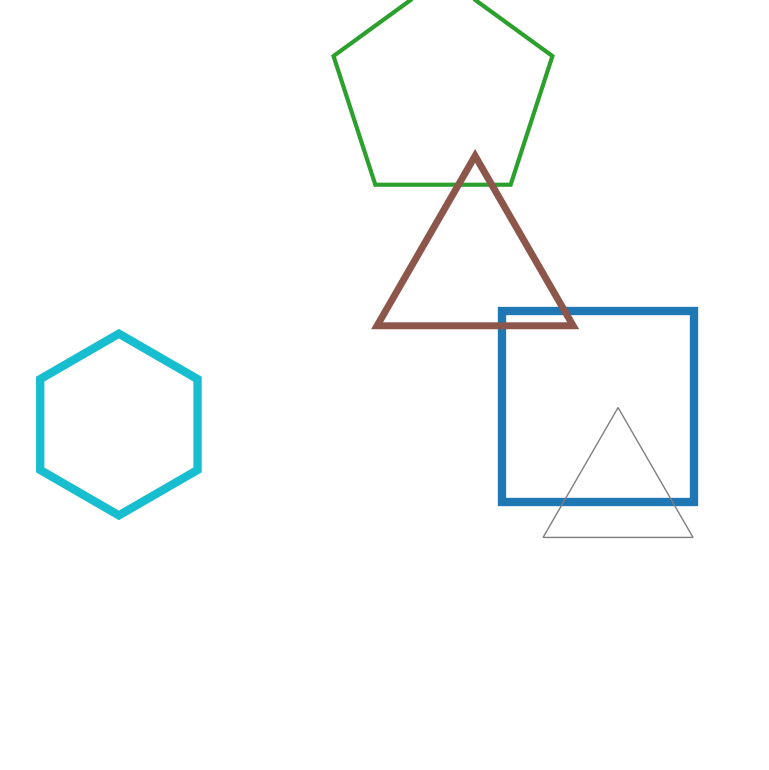[{"shape": "square", "thickness": 3, "radius": 0.62, "center": [0.776, 0.472]}, {"shape": "pentagon", "thickness": 1.5, "radius": 0.75, "center": [0.575, 0.881]}, {"shape": "triangle", "thickness": 2.5, "radius": 0.74, "center": [0.617, 0.65]}, {"shape": "triangle", "thickness": 0.5, "radius": 0.56, "center": [0.803, 0.358]}, {"shape": "hexagon", "thickness": 3, "radius": 0.59, "center": [0.154, 0.449]}]